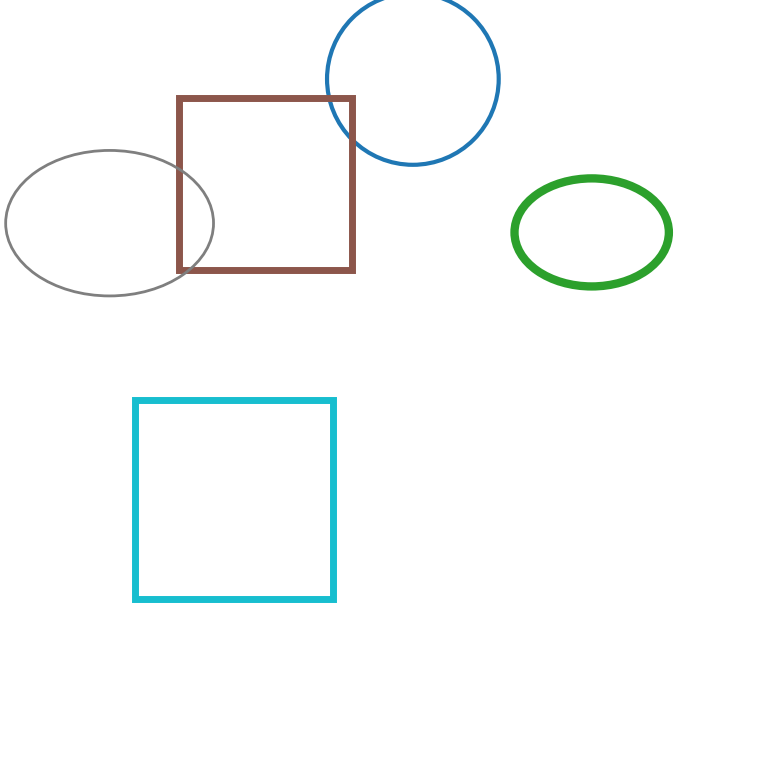[{"shape": "circle", "thickness": 1.5, "radius": 0.56, "center": [0.536, 0.897]}, {"shape": "oval", "thickness": 3, "radius": 0.5, "center": [0.768, 0.698]}, {"shape": "square", "thickness": 2.5, "radius": 0.56, "center": [0.345, 0.761]}, {"shape": "oval", "thickness": 1, "radius": 0.67, "center": [0.142, 0.71]}, {"shape": "square", "thickness": 2.5, "radius": 0.65, "center": [0.304, 0.351]}]